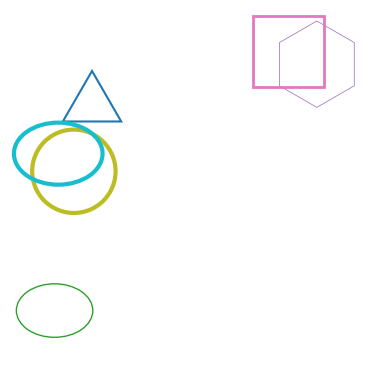[{"shape": "triangle", "thickness": 1.5, "radius": 0.44, "center": [0.239, 0.728]}, {"shape": "oval", "thickness": 1, "radius": 0.5, "center": [0.142, 0.193]}, {"shape": "hexagon", "thickness": 0.5, "radius": 0.56, "center": [0.823, 0.833]}, {"shape": "square", "thickness": 2, "radius": 0.46, "center": [0.75, 0.865]}, {"shape": "circle", "thickness": 3, "radius": 0.54, "center": [0.192, 0.555]}, {"shape": "oval", "thickness": 3, "radius": 0.58, "center": [0.151, 0.601]}]